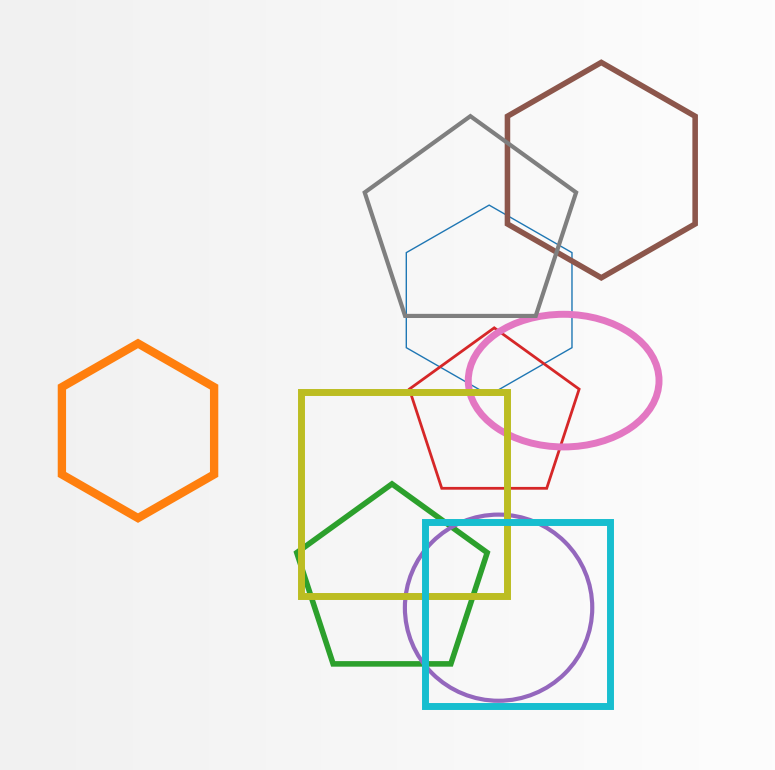[{"shape": "hexagon", "thickness": 0.5, "radius": 0.62, "center": [0.631, 0.61]}, {"shape": "hexagon", "thickness": 3, "radius": 0.57, "center": [0.178, 0.441]}, {"shape": "pentagon", "thickness": 2, "radius": 0.65, "center": [0.506, 0.242]}, {"shape": "pentagon", "thickness": 1, "radius": 0.58, "center": [0.638, 0.459]}, {"shape": "circle", "thickness": 1.5, "radius": 0.6, "center": [0.643, 0.211]}, {"shape": "hexagon", "thickness": 2, "radius": 0.7, "center": [0.776, 0.779]}, {"shape": "oval", "thickness": 2.5, "radius": 0.62, "center": [0.727, 0.506]}, {"shape": "pentagon", "thickness": 1.5, "radius": 0.72, "center": [0.607, 0.706]}, {"shape": "square", "thickness": 2.5, "radius": 0.66, "center": [0.521, 0.358]}, {"shape": "square", "thickness": 2.5, "radius": 0.6, "center": [0.667, 0.202]}]